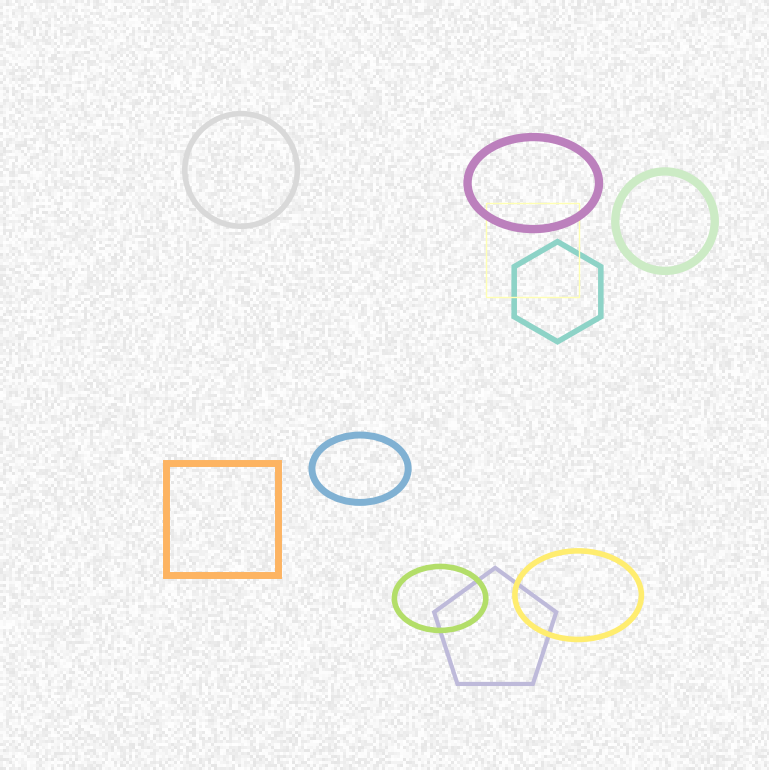[{"shape": "hexagon", "thickness": 2, "radius": 0.32, "center": [0.724, 0.621]}, {"shape": "square", "thickness": 0.5, "radius": 0.3, "center": [0.692, 0.676]}, {"shape": "pentagon", "thickness": 1.5, "radius": 0.42, "center": [0.643, 0.179]}, {"shape": "oval", "thickness": 2.5, "radius": 0.31, "center": [0.468, 0.391]}, {"shape": "square", "thickness": 2.5, "radius": 0.36, "center": [0.289, 0.326]}, {"shape": "oval", "thickness": 2, "radius": 0.3, "center": [0.572, 0.223]}, {"shape": "circle", "thickness": 2, "radius": 0.37, "center": [0.313, 0.779]}, {"shape": "oval", "thickness": 3, "radius": 0.43, "center": [0.693, 0.762]}, {"shape": "circle", "thickness": 3, "radius": 0.32, "center": [0.864, 0.713]}, {"shape": "oval", "thickness": 2, "radius": 0.41, "center": [0.751, 0.227]}]